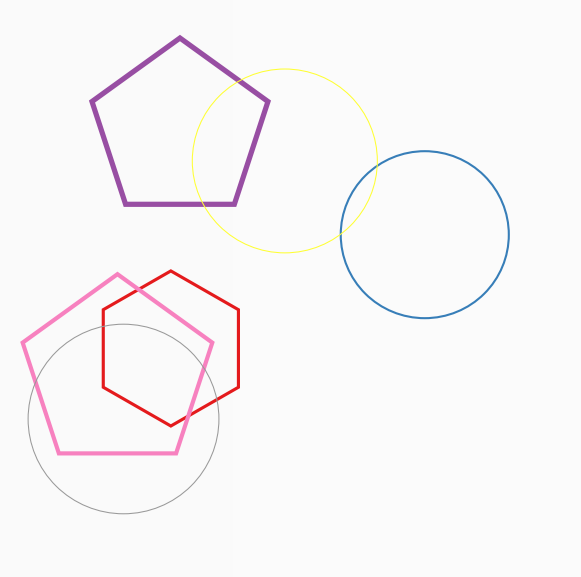[{"shape": "hexagon", "thickness": 1.5, "radius": 0.67, "center": [0.294, 0.396]}, {"shape": "circle", "thickness": 1, "radius": 0.72, "center": [0.731, 0.593]}, {"shape": "pentagon", "thickness": 2.5, "radius": 0.8, "center": [0.31, 0.774]}, {"shape": "circle", "thickness": 0.5, "radius": 0.8, "center": [0.49, 0.72]}, {"shape": "pentagon", "thickness": 2, "radius": 0.86, "center": [0.202, 0.353]}, {"shape": "circle", "thickness": 0.5, "radius": 0.82, "center": [0.212, 0.274]}]